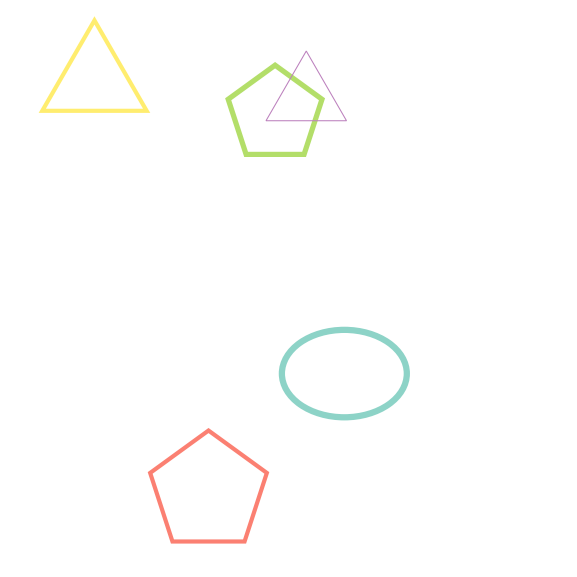[{"shape": "oval", "thickness": 3, "radius": 0.54, "center": [0.596, 0.352]}, {"shape": "pentagon", "thickness": 2, "radius": 0.53, "center": [0.361, 0.147]}, {"shape": "pentagon", "thickness": 2.5, "radius": 0.43, "center": [0.476, 0.801]}, {"shape": "triangle", "thickness": 0.5, "radius": 0.4, "center": [0.53, 0.83]}, {"shape": "triangle", "thickness": 2, "radius": 0.52, "center": [0.164, 0.859]}]